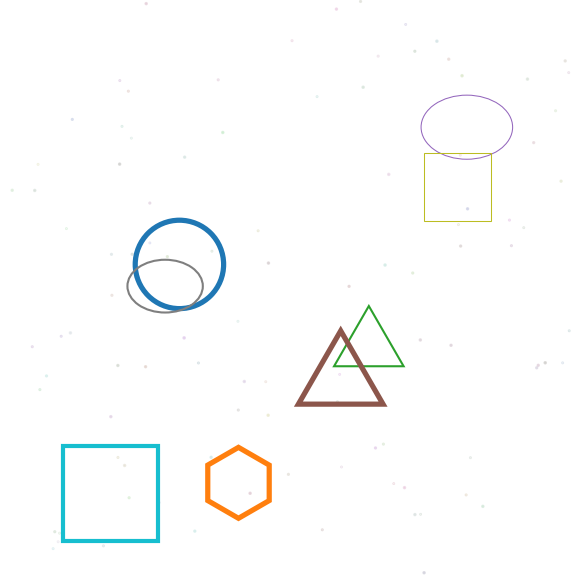[{"shape": "circle", "thickness": 2.5, "radius": 0.38, "center": [0.311, 0.541]}, {"shape": "hexagon", "thickness": 2.5, "radius": 0.31, "center": [0.413, 0.163]}, {"shape": "triangle", "thickness": 1, "radius": 0.35, "center": [0.639, 0.4]}, {"shape": "oval", "thickness": 0.5, "radius": 0.4, "center": [0.808, 0.779]}, {"shape": "triangle", "thickness": 2.5, "radius": 0.42, "center": [0.59, 0.342]}, {"shape": "oval", "thickness": 1, "radius": 0.33, "center": [0.286, 0.504]}, {"shape": "square", "thickness": 0.5, "radius": 0.29, "center": [0.792, 0.675]}, {"shape": "square", "thickness": 2, "radius": 0.41, "center": [0.192, 0.145]}]